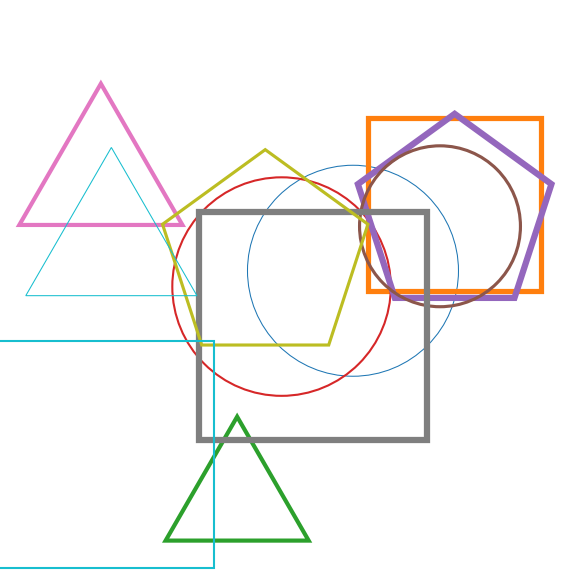[{"shape": "circle", "thickness": 0.5, "radius": 0.91, "center": [0.611, 0.53]}, {"shape": "square", "thickness": 2.5, "radius": 0.75, "center": [0.787, 0.644]}, {"shape": "triangle", "thickness": 2, "radius": 0.72, "center": [0.411, 0.135]}, {"shape": "circle", "thickness": 1, "radius": 0.95, "center": [0.488, 0.503]}, {"shape": "pentagon", "thickness": 3, "radius": 0.88, "center": [0.787, 0.626]}, {"shape": "circle", "thickness": 1.5, "radius": 0.7, "center": [0.762, 0.607]}, {"shape": "triangle", "thickness": 2, "radius": 0.82, "center": [0.175, 0.691]}, {"shape": "square", "thickness": 3, "radius": 0.99, "center": [0.541, 0.435]}, {"shape": "pentagon", "thickness": 1.5, "radius": 0.94, "center": [0.459, 0.553]}, {"shape": "square", "thickness": 1, "radius": 0.98, "center": [0.174, 0.212]}, {"shape": "triangle", "thickness": 0.5, "radius": 0.86, "center": [0.193, 0.573]}]